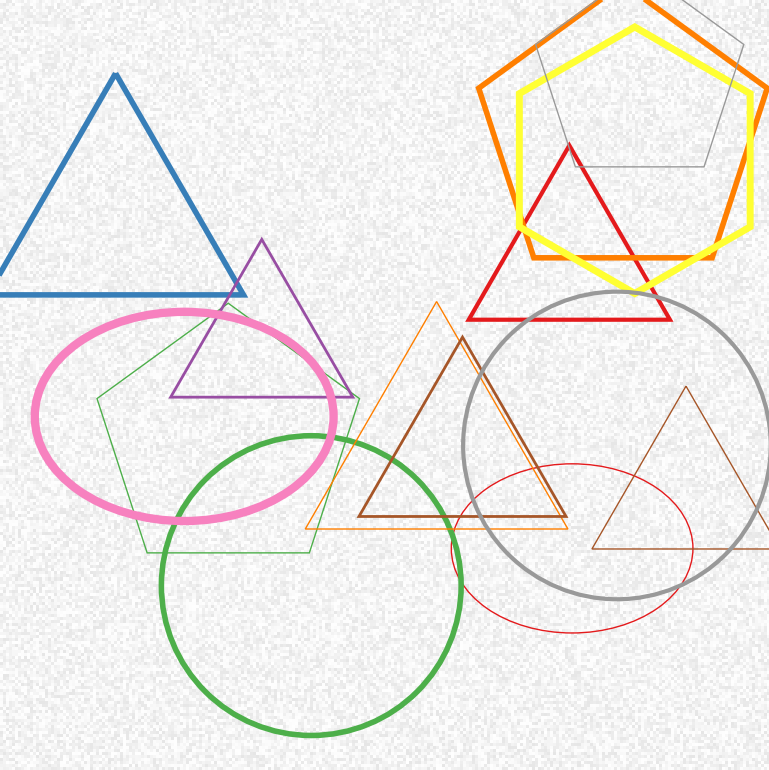[{"shape": "oval", "thickness": 0.5, "radius": 0.78, "center": [0.743, 0.288]}, {"shape": "triangle", "thickness": 1.5, "radius": 0.75, "center": [0.739, 0.66]}, {"shape": "triangle", "thickness": 2, "radius": 0.96, "center": [0.15, 0.713]}, {"shape": "pentagon", "thickness": 0.5, "radius": 0.9, "center": [0.296, 0.427]}, {"shape": "circle", "thickness": 2, "radius": 0.97, "center": [0.404, 0.239]}, {"shape": "triangle", "thickness": 1, "radius": 0.68, "center": [0.34, 0.552]}, {"shape": "triangle", "thickness": 0.5, "radius": 0.98, "center": [0.567, 0.411]}, {"shape": "pentagon", "thickness": 2, "radius": 0.98, "center": [0.809, 0.825]}, {"shape": "hexagon", "thickness": 2.5, "radius": 0.87, "center": [0.824, 0.792]}, {"shape": "triangle", "thickness": 0.5, "radius": 0.71, "center": [0.891, 0.358]}, {"shape": "triangle", "thickness": 1, "radius": 0.78, "center": [0.601, 0.407]}, {"shape": "oval", "thickness": 3, "radius": 0.97, "center": [0.239, 0.459]}, {"shape": "circle", "thickness": 1.5, "radius": 1.0, "center": [0.801, 0.421]}, {"shape": "pentagon", "thickness": 0.5, "radius": 0.71, "center": [0.831, 0.898]}]